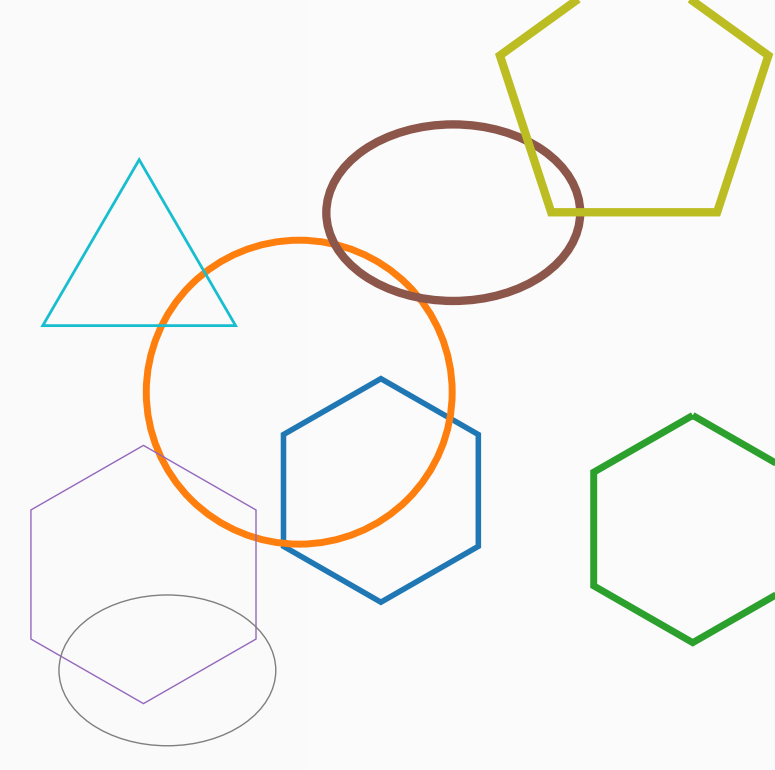[{"shape": "hexagon", "thickness": 2, "radius": 0.73, "center": [0.491, 0.363]}, {"shape": "circle", "thickness": 2.5, "radius": 0.99, "center": [0.386, 0.491]}, {"shape": "hexagon", "thickness": 2.5, "radius": 0.74, "center": [0.894, 0.313]}, {"shape": "hexagon", "thickness": 0.5, "radius": 0.84, "center": [0.185, 0.254]}, {"shape": "oval", "thickness": 3, "radius": 0.82, "center": [0.585, 0.724]}, {"shape": "oval", "thickness": 0.5, "radius": 0.7, "center": [0.216, 0.129]}, {"shape": "pentagon", "thickness": 3, "radius": 0.91, "center": [0.818, 0.872]}, {"shape": "triangle", "thickness": 1, "radius": 0.72, "center": [0.18, 0.649]}]